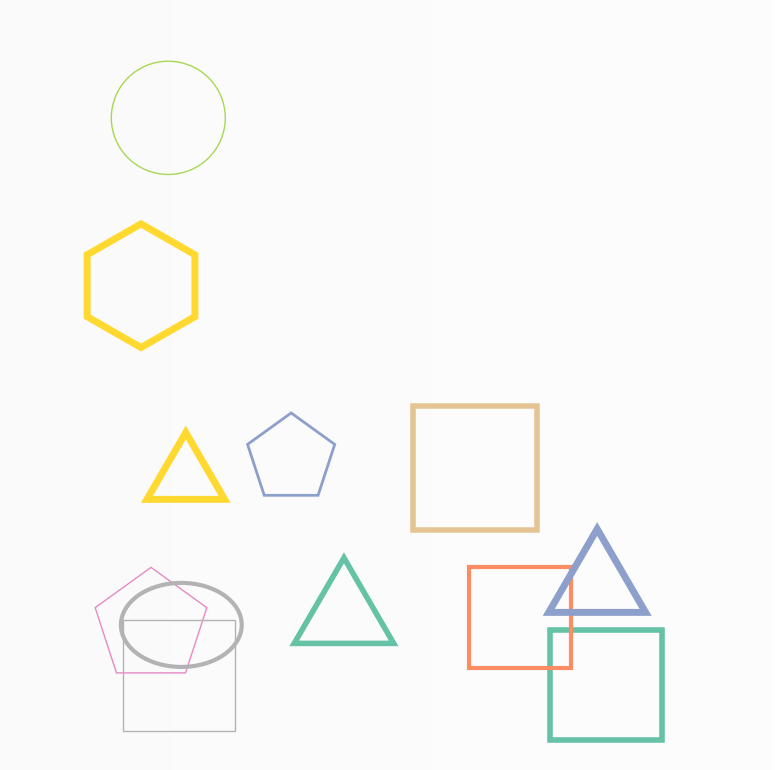[{"shape": "square", "thickness": 2, "radius": 0.36, "center": [0.782, 0.11]}, {"shape": "triangle", "thickness": 2, "radius": 0.37, "center": [0.444, 0.201]}, {"shape": "square", "thickness": 1.5, "radius": 0.33, "center": [0.671, 0.198]}, {"shape": "pentagon", "thickness": 1, "radius": 0.3, "center": [0.376, 0.405]}, {"shape": "triangle", "thickness": 2.5, "radius": 0.36, "center": [0.771, 0.241]}, {"shape": "pentagon", "thickness": 0.5, "radius": 0.38, "center": [0.195, 0.187]}, {"shape": "circle", "thickness": 0.5, "radius": 0.37, "center": [0.217, 0.847]}, {"shape": "hexagon", "thickness": 2.5, "radius": 0.4, "center": [0.182, 0.629]}, {"shape": "triangle", "thickness": 2.5, "radius": 0.29, "center": [0.24, 0.38]}, {"shape": "square", "thickness": 2, "radius": 0.4, "center": [0.613, 0.392]}, {"shape": "square", "thickness": 0.5, "radius": 0.36, "center": [0.231, 0.123]}, {"shape": "oval", "thickness": 1.5, "radius": 0.39, "center": [0.234, 0.188]}]